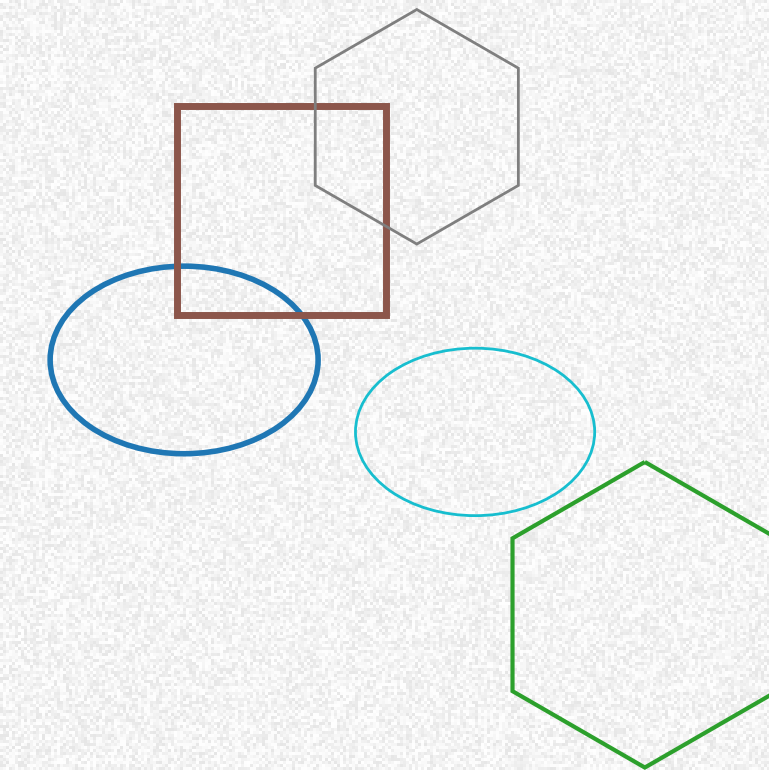[{"shape": "oval", "thickness": 2, "radius": 0.87, "center": [0.239, 0.533]}, {"shape": "hexagon", "thickness": 1.5, "radius": 0.99, "center": [0.837, 0.202]}, {"shape": "square", "thickness": 2.5, "radius": 0.68, "center": [0.365, 0.727]}, {"shape": "hexagon", "thickness": 1, "radius": 0.76, "center": [0.541, 0.835]}, {"shape": "oval", "thickness": 1, "radius": 0.78, "center": [0.617, 0.439]}]